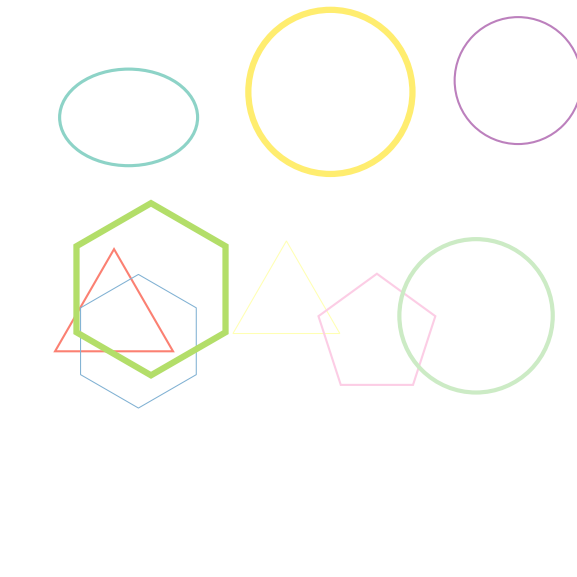[{"shape": "oval", "thickness": 1.5, "radius": 0.6, "center": [0.223, 0.796]}, {"shape": "triangle", "thickness": 0.5, "radius": 0.53, "center": [0.496, 0.475]}, {"shape": "triangle", "thickness": 1, "radius": 0.59, "center": [0.197, 0.45]}, {"shape": "hexagon", "thickness": 0.5, "radius": 0.58, "center": [0.24, 0.408]}, {"shape": "hexagon", "thickness": 3, "radius": 0.75, "center": [0.261, 0.498]}, {"shape": "pentagon", "thickness": 1, "radius": 0.53, "center": [0.653, 0.419]}, {"shape": "circle", "thickness": 1, "radius": 0.55, "center": [0.897, 0.86]}, {"shape": "circle", "thickness": 2, "radius": 0.66, "center": [0.824, 0.452]}, {"shape": "circle", "thickness": 3, "radius": 0.71, "center": [0.572, 0.84]}]